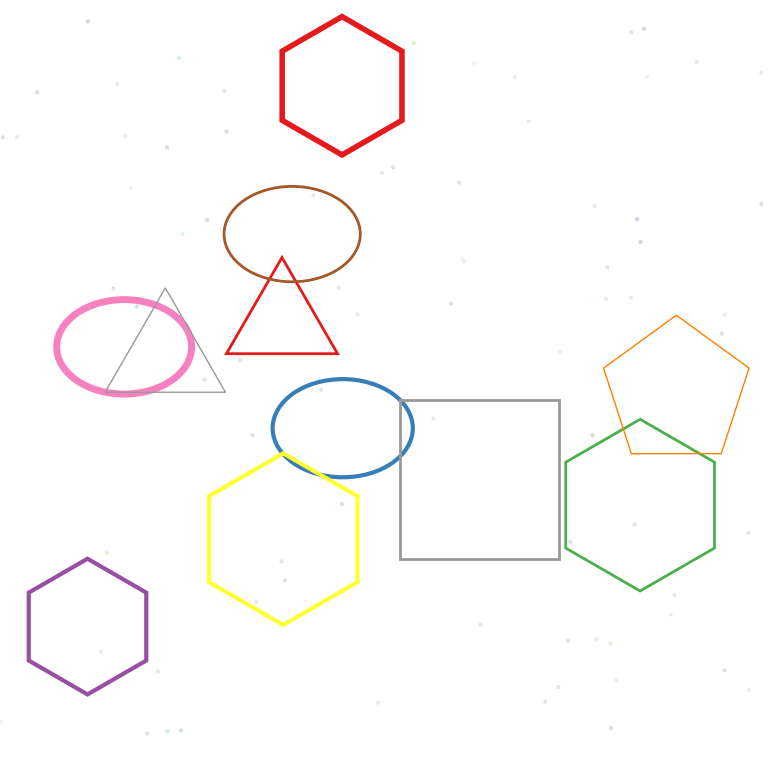[{"shape": "hexagon", "thickness": 2, "radius": 0.45, "center": [0.444, 0.889]}, {"shape": "triangle", "thickness": 1, "radius": 0.42, "center": [0.366, 0.582]}, {"shape": "oval", "thickness": 1.5, "radius": 0.46, "center": [0.445, 0.444]}, {"shape": "hexagon", "thickness": 1, "radius": 0.56, "center": [0.831, 0.344]}, {"shape": "hexagon", "thickness": 1.5, "radius": 0.44, "center": [0.114, 0.186]}, {"shape": "pentagon", "thickness": 0.5, "radius": 0.5, "center": [0.878, 0.491]}, {"shape": "hexagon", "thickness": 1.5, "radius": 0.56, "center": [0.368, 0.3]}, {"shape": "oval", "thickness": 1, "radius": 0.44, "center": [0.379, 0.696]}, {"shape": "oval", "thickness": 2.5, "radius": 0.44, "center": [0.161, 0.55]}, {"shape": "triangle", "thickness": 0.5, "radius": 0.45, "center": [0.215, 0.536]}, {"shape": "square", "thickness": 1, "radius": 0.52, "center": [0.622, 0.377]}]